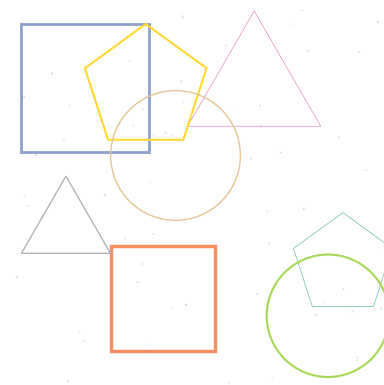[{"shape": "pentagon", "thickness": 0.5, "radius": 0.67, "center": [0.891, 0.313]}, {"shape": "square", "thickness": 2.5, "radius": 0.68, "center": [0.423, 0.225]}, {"shape": "square", "thickness": 2, "radius": 0.83, "center": [0.22, 0.77]}, {"shape": "triangle", "thickness": 0.5, "radius": 1.0, "center": [0.66, 0.772]}, {"shape": "circle", "thickness": 1.5, "radius": 0.8, "center": [0.852, 0.18]}, {"shape": "pentagon", "thickness": 1.5, "radius": 0.83, "center": [0.378, 0.771]}, {"shape": "circle", "thickness": 1, "radius": 0.84, "center": [0.456, 0.596]}, {"shape": "triangle", "thickness": 1, "radius": 0.67, "center": [0.171, 0.409]}]